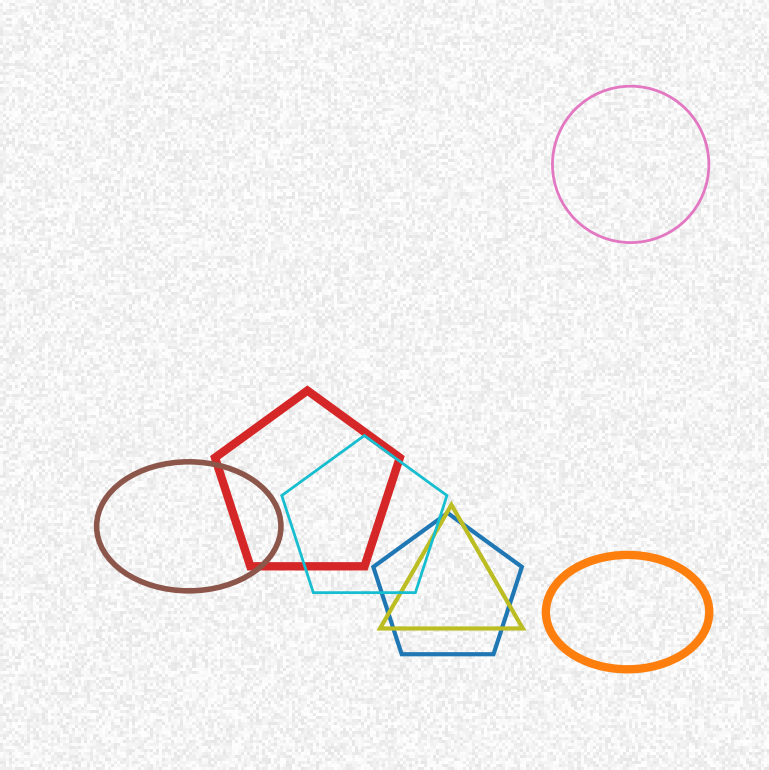[{"shape": "pentagon", "thickness": 1.5, "radius": 0.51, "center": [0.581, 0.232]}, {"shape": "oval", "thickness": 3, "radius": 0.53, "center": [0.815, 0.205]}, {"shape": "pentagon", "thickness": 3, "radius": 0.63, "center": [0.399, 0.367]}, {"shape": "oval", "thickness": 2, "radius": 0.6, "center": [0.245, 0.316]}, {"shape": "circle", "thickness": 1, "radius": 0.51, "center": [0.819, 0.787]}, {"shape": "triangle", "thickness": 1.5, "radius": 0.54, "center": [0.586, 0.237]}, {"shape": "pentagon", "thickness": 1, "radius": 0.56, "center": [0.473, 0.322]}]